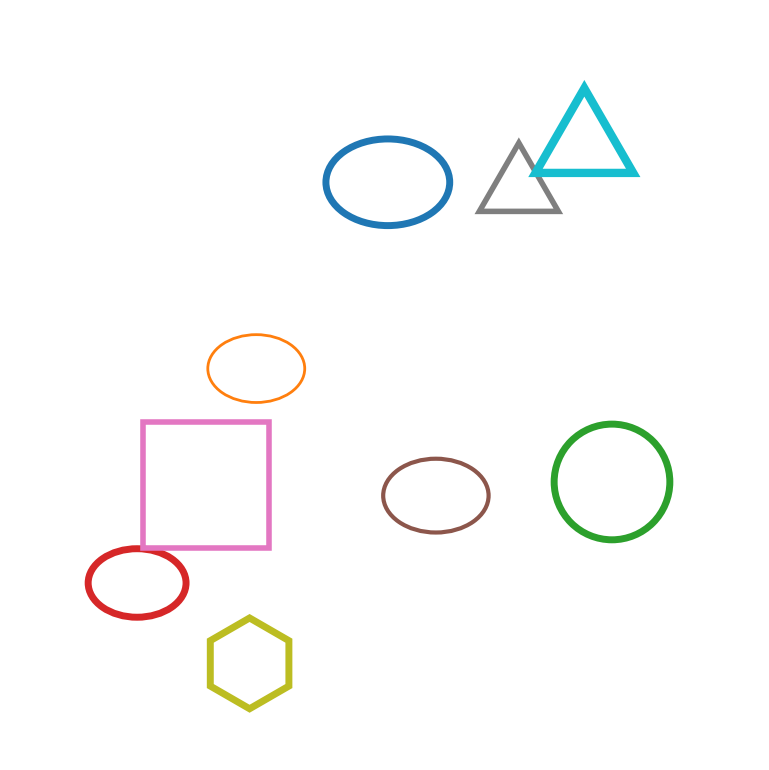[{"shape": "oval", "thickness": 2.5, "radius": 0.4, "center": [0.504, 0.763]}, {"shape": "oval", "thickness": 1, "radius": 0.31, "center": [0.333, 0.521]}, {"shape": "circle", "thickness": 2.5, "radius": 0.38, "center": [0.795, 0.374]}, {"shape": "oval", "thickness": 2.5, "radius": 0.32, "center": [0.178, 0.243]}, {"shape": "oval", "thickness": 1.5, "radius": 0.34, "center": [0.566, 0.356]}, {"shape": "square", "thickness": 2, "radius": 0.41, "center": [0.267, 0.37]}, {"shape": "triangle", "thickness": 2, "radius": 0.3, "center": [0.674, 0.755]}, {"shape": "hexagon", "thickness": 2.5, "radius": 0.29, "center": [0.324, 0.138]}, {"shape": "triangle", "thickness": 3, "radius": 0.37, "center": [0.759, 0.812]}]